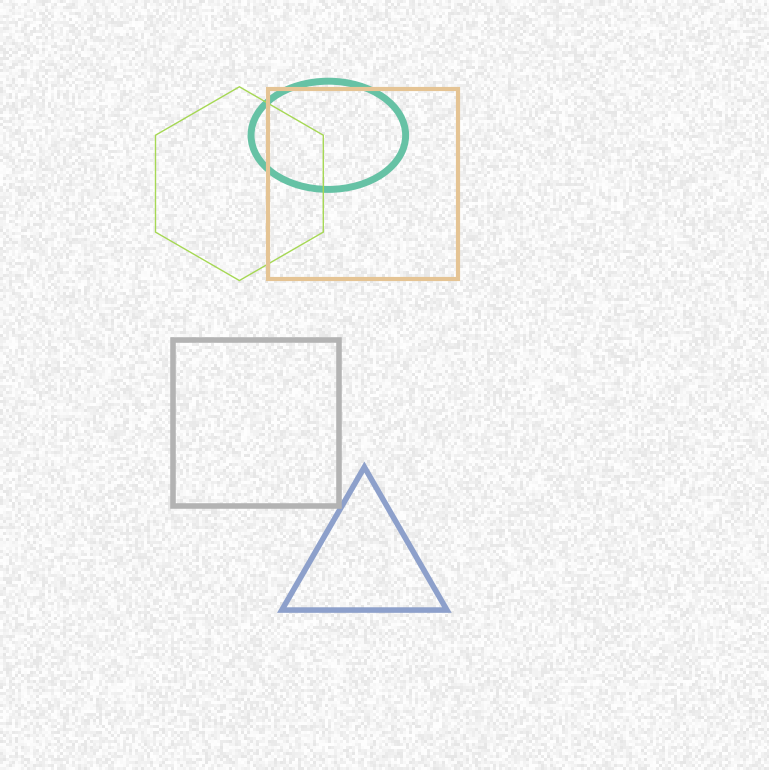[{"shape": "oval", "thickness": 2.5, "radius": 0.5, "center": [0.426, 0.824]}, {"shape": "triangle", "thickness": 2, "radius": 0.62, "center": [0.473, 0.27]}, {"shape": "hexagon", "thickness": 0.5, "radius": 0.63, "center": [0.311, 0.761]}, {"shape": "square", "thickness": 1.5, "radius": 0.62, "center": [0.472, 0.761]}, {"shape": "square", "thickness": 2, "radius": 0.54, "center": [0.333, 0.451]}]